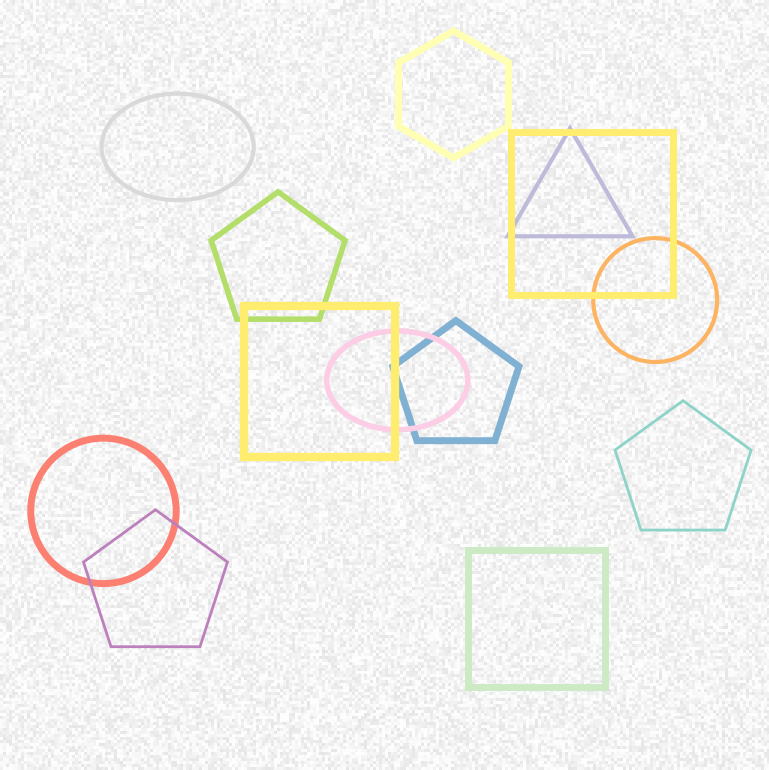[{"shape": "pentagon", "thickness": 1, "radius": 0.46, "center": [0.887, 0.387]}, {"shape": "hexagon", "thickness": 2.5, "radius": 0.41, "center": [0.589, 0.877]}, {"shape": "triangle", "thickness": 1.5, "radius": 0.47, "center": [0.74, 0.74]}, {"shape": "circle", "thickness": 2.5, "radius": 0.47, "center": [0.134, 0.337]}, {"shape": "pentagon", "thickness": 2.5, "radius": 0.43, "center": [0.592, 0.497]}, {"shape": "circle", "thickness": 1.5, "radius": 0.4, "center": [0.851, 0.61]}, {"shape": "pentagon", "thickness": 2, "radius": 0.46, "center": [0.361, 0.659]}, {"shape": "oval", "thickness": 2, "radius": 0.46, "center": [0.516, 0.506]}, {"shape": "oval", "thickness": 1.5, "radius": 0.49, "center": [0.231, 0.809]}, {"shape": "pentagon", "thickness": 1, "radius": 0.49, "center": [0.202, 0.24]}, {"shape": "square", "thickness": 2.5, "radius": 0.44, "center": [0.697, 0.197]}, {"shape": "square", "thickness": 3, "radius": 0.49, "center": [0.415, 0.505]}, {"shape": "square", "thickness": 2.5, "radius": 0.53, "center": [0.768, 0.723]}]